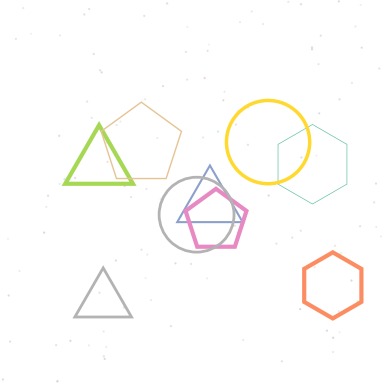[{"shape": "hexagon", "thickness": 0.5, "radius": 0.52, "center": [0.812, 0.573]}, {"shape": "hexagon", "thickness": 3, "radius": 0.43, "center": [0.864, 0.259]}, {"shape": "triangle", "thickness": 1.5, "radius": 0.49, "center": [0.545, 0.472]}, {"shape": "pentagon", "thickness": 3, "radius": 0.42, "center": [0.561, 0.426]}, {"shape": "triangle", "thickness": 3, "radius": 0.51, "center": [0.257, 0.573]}, {"shape": "circle", "thickness": 2.5, "radius": 0.54, "center": [0.696, 0.631]}, {"shape": "pentagon", "thickness": 1, "radius": 0.55, "center": [0.367, 0.625]}, {"shape": "triangle", "thickness": 2, "radius": 0.42, "center": [0.268, 0.219]}, {"shape": "circle", "thickness": 2, "radius": 0.49, "center": [0.511, 0.442]}]